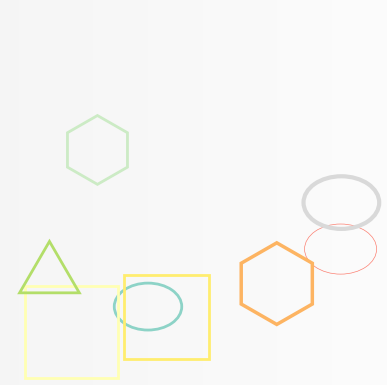[{"shape": "oval", "thickness": 2, "radius": 0.44, "center": [0.382, 0.204]}, {"shape": "square", "thickness": 2, "radius": 0.6, "center": [0.184, 0.138]}, {"shape": "oval", "thickness": 0.5, "radius": 0.46, "center": [0.879, 0.353]}, {"shape": "hexagon", "thickness": 2.5, "radius": 0.53, "center": [0.714, 0.263]}, {"shape": "triangle", "thickness": 2, "radius": 0.45, "center": [0.128, 0.284]}, {"shape": "oval", "thickness": 3, "radius": 0.49, "center": [0.881, 0.474]}, {"shape": "hexagon", "thickness": 2, "radius": 0.45, "center": [0.251, 0.611]}, {"shape": "square", "thickness": 2, "radius": 0.55, "center": [0.43, 0.176]}]